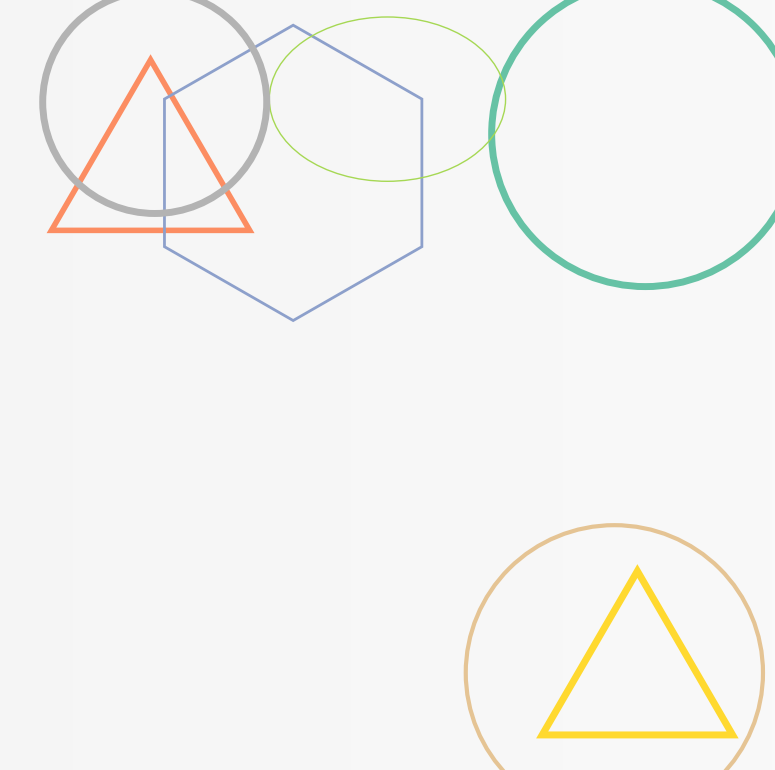[{"shape": "circle", "thickness": 2.5, "radius": 0.99, "center": [0.833, 0.826]}, {"shape": "triangle", "thickness": 2, "radius": 0.74, "center": [0.194, 0.775]}, {"shape": "hexagon", "thickness": 1, "radius": 0.96, "center": [0.378, 0.776]}, {"shape": "oval", "thickness": 0.5, "radius": 0.76, "center": [0.5, 0.871]}, {"shape": "triangle", "thickness": 2.5, "radius": 0.71, "center": [0.822, 0.116]}, {"shape": "circle", "thickness": 1.5, "radius": 0.96, "center": [0.793, 0.126]}, {"shape": "circle", "thickness": 2.5, "radius": 0.72, "center": [0.2, 0.867]}]